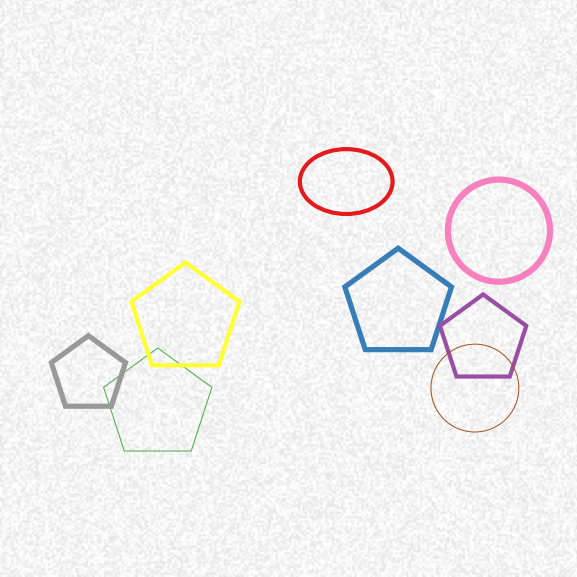[{"shape": "oval", "thickness": 2, "radius": 0.4, "center": [0.6, 0.685]}, {"shape": "pentagon", "thickness": 2.5, "radius": 0.49, "center": [0.689, 0.472]}, {"shape": "pentagon", "thickness": 0.5, "radius": 0.49, "center": [0.273, 0.298]}, {"shape": "pentagon", "thickness": 2, "radius": 0.39, "center": [0.837, 0.411]}, {"shape": "pentagon", "thickness": 2, "radius": 0.49, "center": [0.321, 0.446]}, {"shape": "circle", "thickness": 0.5, "radius": 0.38, "center": [0.822, 0.327]}, {"shape": "circle", "thickness": 3, "radius": 0.44, "center": [0.864, 0.6]}, {"shape": "pentagon", "thickness": 2.5, "radius": 0.34, "center": [0.153, 0.35]}]